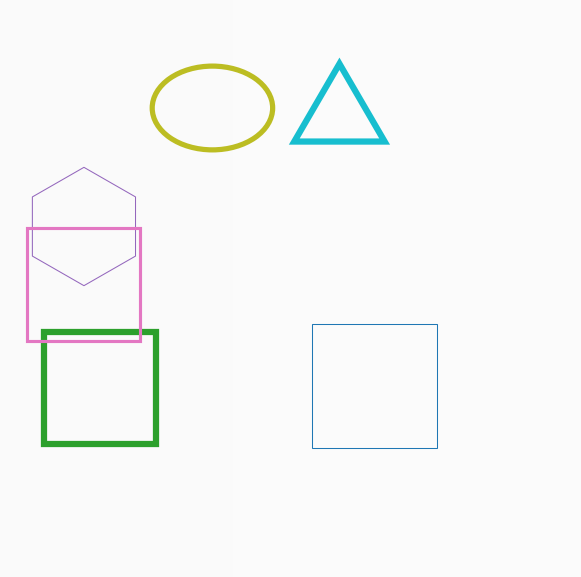[{"shape": "square", "thickness": 0.5, "radius": 0.54, "center": [0.644, 0.331]}, {"shape": "square", "thickness": 3, "radius": 0.48, "center": [0.172, 0.327]}, {"shape": "hexagon", "thickness": 0.5, "radius": 0.51, "center": [0.144, 0.607]}, {"shape": "square", "thickness": 1.5, "radius": 0.49, "center": [0.144, 0.506]}, {"shape": "oval", "thickness": 2.5, "radius": 0.52, "center": [0.365, 0.812]}, {"shape": "triangle", "thickness": 3, "radius": 0.45, "center": [0.584, 0.799]}]